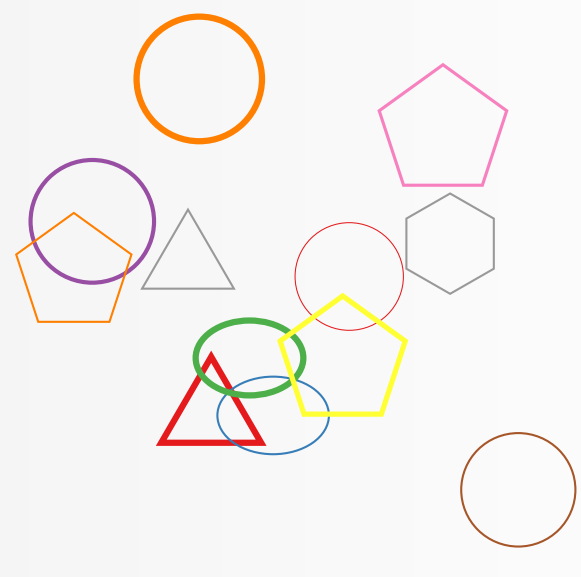[{"shape": "circle", "thickness": 0.5, "radius": 0.47, "center": [0.601, 0.52]}, {"shape": "triangle", "thickness": 3, "radius": 0.5, "center": [0.363, 0.282]}, {"shape": "oval", "thickness": 1, "radius": 0.48, "center": [0.47, 0.28]}, {"shape": "oval", "thickness": 3, "radius": 0.46, "center": [0.429, 0.379]}, {"shape": "circle", "thickness": 2, "radius": 0.53, "center": [0.159, 0.616]}, {"shape": "circle", "thickness": 3, "radius": 0.54, "center": [0.343, 0.862]}, {"shape": "pentagon", "thickness": 1, "radius": 0.52, "center": [0.127, 0.526]}, {"shape": "pentagon", "thickness": 2.5, "radius": 0.57, "center": [0.59, 0.374]}, {"shape": "circle", "thickness": 1, "radius": 0.49, "center": [0.892, 0.151]}, {"shape": "pentagon", "thickness": 1.5, "radius": 0.58, "center": [0.762, 0.772]}, {"shape": "triangle", "thickness": 1, "radius": 0.46, "center": [0.323, 0.545]}, {"shape": "hexagon", "thickness": 1, "radius": 0.43, "center": [0.774, 0.577]}]